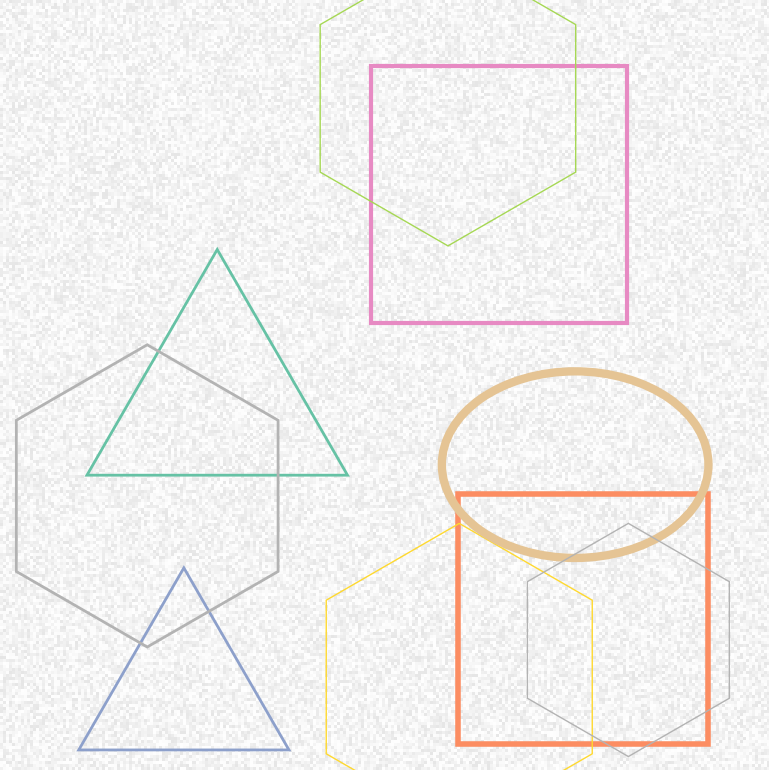[{"shape": "triangle", "thickness": 1, "radius": 0.98, "center": [0.282, 0.481]}, {"shape": "square", "thickness": 2, "radius": 0.81, "center": [0.757, 0.196]}, {"shape": "triangle", "thickness": 1, "radius": 0.79, "center": [0.239, 0.105]}, {"shape": "square", "thickness": 1.5, "radius": 0.83, "center": [0.648, 0.747]}, {"shape": "hexagon", "thickness": 0.5, "radius": 0.96, "center": [0.582, 0.872]}, {"shape": "hexagon", "thickness": 0.5, "radius": 1.0, "center": [0.596, 0.121]}, {"shape": "oval", "thickness": 3, "radius": 0.87, "center": [0.747, 0.397]}, {"shape": "hexagon", "thickness": 1, "radius": 0.98, "center": [0.191, 0.356]}, {"shape": "hexagon", "thickness": 0.5, "radius": 0.76, "center": [0.816, 0.169]}]